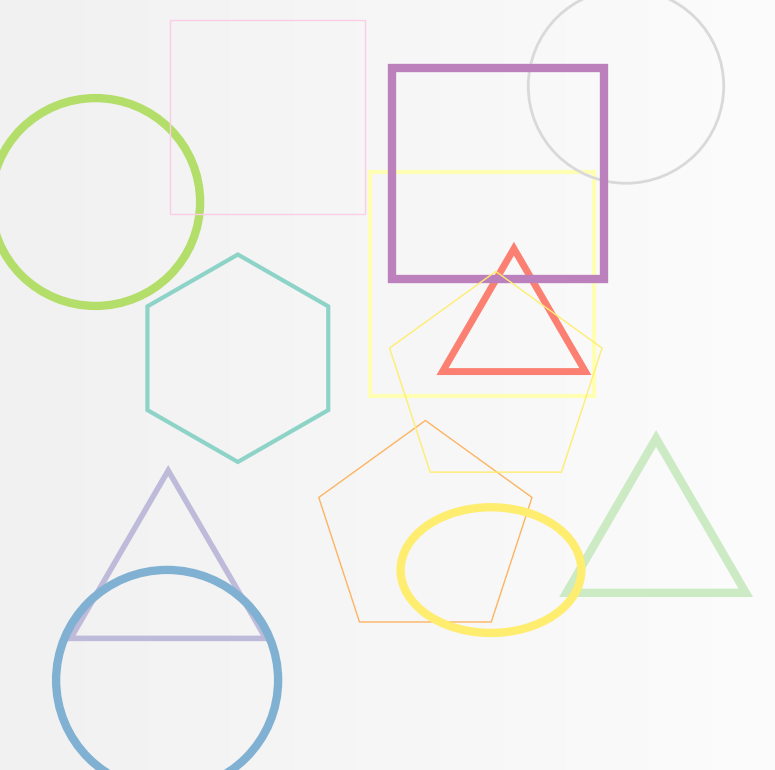[{"shape": "hexagon", "thickness": 1.5, "radius": 0.67, "center": [0.307, 0.535]}, {"shape": "square", "thickness": 1.5, "radius": 0.72, "center": [0.622, 0.631]}, {"shape": "triangle", "thickness": 2, "radius": 0.73, "center": [0.217, 0.244]}, {"shape": "triangle", "thickness": 2.5, "radius": 0.53, "center": [0.663, 0.571]}, {"shape": "circle", "thickness": 3, "radius": 0.72, "center": [0.216, 0.117]}, {"shape": "pentagon", "thickness": 0.5, "radius": 0.72, "center": [0.549, 0.309]}, {"shape": "circle", "thickness": 3, "radius": 0.67, "center": [0.123, 0.738]}, {"shape": "square", "thickness": 0.5, "radius": 0.63, "center": [0.345, 0.848]}, {"shape": "circle", "thickness": 1, "radius": 0.63, "center": [0.808, 0.888]}, {"shape": "square", "thickness": 3, "radius": 0.68, "center": [0.642, 0.774]}, {"shape": "triangle", "thickness": 3, "radius": 0.67, "center": [0.847, 0.297]}, {"shape": "pentagon", "thickness": 0.5, "radius": 0.72, "center": [0.64, 0.503]}, {"shape": "oval", "thickness": 3, "radius": 0.58, "center": [0.634, 0.26]}]